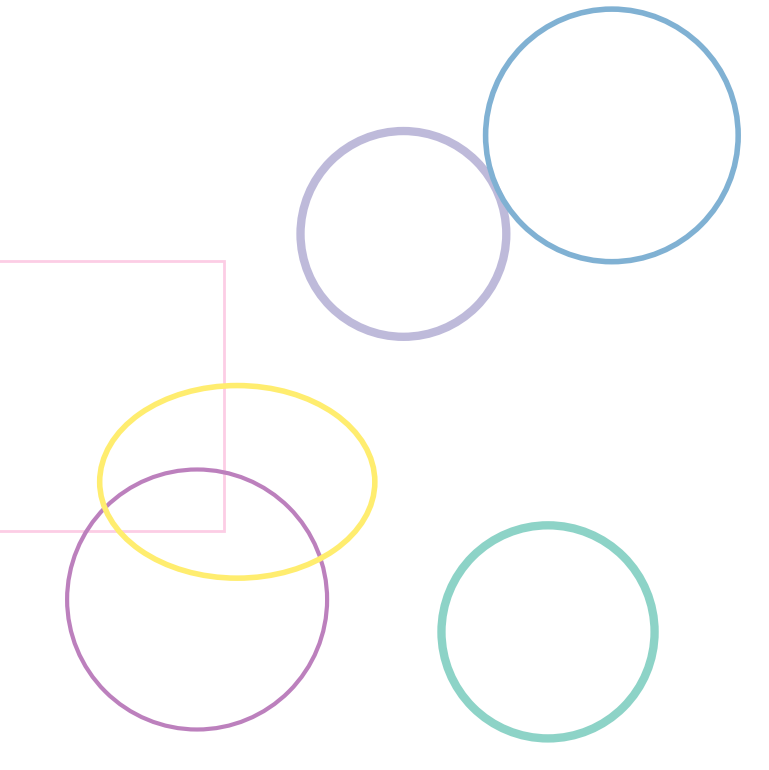[{"shape": "circle", "thickness": 3, "radius": 0.69, "center": [0.712, 0.179]}, {"shape": "circle", "thickness": 3, "radius": 0.67, "center": [0.524, 0.696]}, {"shape": "circle", "thickness": 2, "radius": 0.82, "center": [0.795, 0.824]}, {"shape": "square", "thickness": 1, "radius": 0.88, "center": [0.116, 0.486]}, {"shape": "circle", "thickness": 1.5, "radius": 0.84, "center": [0.256, 0.221]}, {"shape": "oval", "thickness": 2, "radius": 0.89, "center": [0.308, 0.374]}]